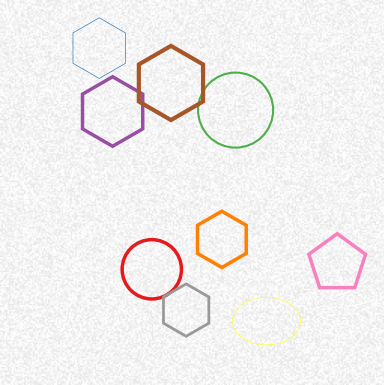[{"shape": "circle", "thickness": 2.5, "radius": 0.39, "center": [0.394, 0.301]}, {"shape": "hexagon", "thickness": 0.5, "radius": 0.39, "center": [0.258, 0.875]}, {"shape": "circle", "thickness": 1.5, "radius": 0.49, "center": [0.612, 0.714]}, {"shape": "hexagon", "thickness": 2.5, "radius": 0.45, "center": [0.293, 0.71]}, {"shape": "hexagon", "thickness": 2.5, "radius": 0.37, "center": [0.576, 0.378]}, {"shape": "oval", "thickness": 0.5, "radius": 0.44, "center": [0.692, 0.166]}, {"shape": "hexagon", "thickness": 3, "radius": 0.48, "center": [0.444, 0.785]}, {"shape": "pentagon", "thickness": 2.5, "radius": 0.39, "center": [0.876, 0.316]}, {"shape": "hexagon", "thickness": 2, "radius": 0.34, "center": [0.484, 0.195]}]